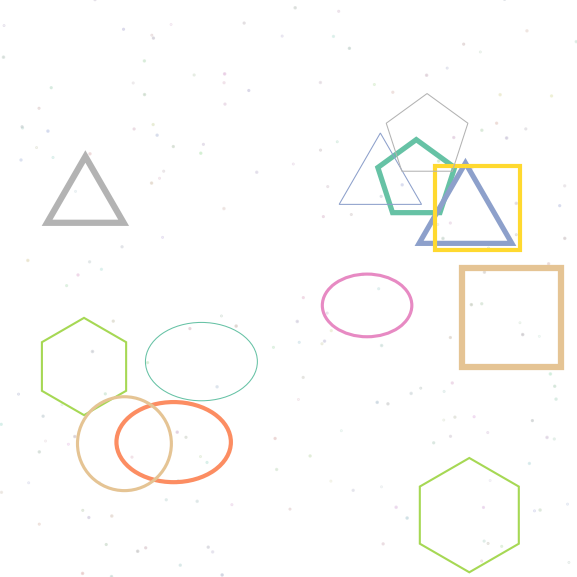[{"shape": "pentagon", "thickness": 2.5, "radius": 0.35, "center": [0.721, 0.687]}, {"shape": "oval", "thickness": 0.5, "radius": 0.48, "center": [0.349, 0.373]}, {"shape": "oval", "thickness": 2, "radius": 0.5, "center": [0.301, 0.234]}, {"shape": "triangle", "thickness": 2.5, "radius": 0.46, "center": [0.806, 0.624]}, {"shape": "triangle", "thickness": 0.5, "radius": 0.41, "center": [0.659, 0.686]}, {"shape": "oval", "thickness": 1.5, "radius": 0.39, "center": [0.636, 0.47]}, {"shape": "hexagon", "thickness": 1, "radius": 0.49, "center": [0.813, 0.107]}, {"shape": "hexagon", "thickness": 1, "radius": 0.42, "center": [0.145, 0.365]}, {"shape": "square", "thickness": 2, "radius": 0.37, "center": [0.827, 0.639]}, {"shape": "circle", "thickness": 1.5, "radius": 0.41, "center": [0.215, 0.231]}, {"shape": "square", "thickness": 3, "radius": 0.43, "center": [0.886, 0.449]}, {"shape": "pentagon", "thickness": 0.5, "radius": 0.37, "center": [0.74, 0.763]}, {"shape": "triangle", "thickness": 3, "radius": 0.38, "center": [0.148, 0.652]}]